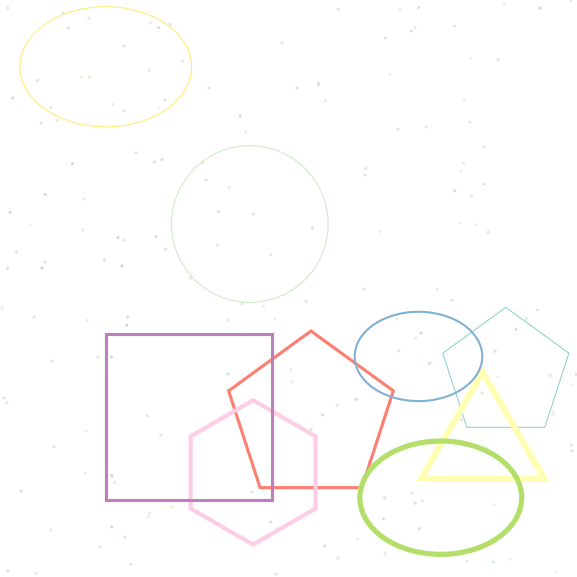[{"shape": "pentagon", "thickness": 0.5, "radius": 0.57, "center": [0.876, 0.352]}, {"shape": "triangle", "thickness": 3, "radius": 0.62, "center": [0.836, 0.232]}, {"shape": "pentagon", "thickness": 1.5, "radius": 0.75, "center": [0.538, 0.276]}, {"shape": "oval", "thickness": 1, "radius": 0.55, "center": [0.725, 0.382]}, {"shape": "oval", "thickness": 2.5, "radius": 0.7, "center": [0.763, 0.137]}, {"shape": "hexagon", "thickness": 2, "radius": 0.62, "center": [0.438, 0.181]}, {"shape": "square", "thickness": 1.5, "radius": 0.72, "center": [0.327, 0.277]}, {"shape": "circle", "thickness": 0.5, "radius": 0.68, "center": [0.433, 0.611]}, {"shape": "oval", "thickness": 0.5, "radius": 0.74, "center": [0.183, 0.884]}]